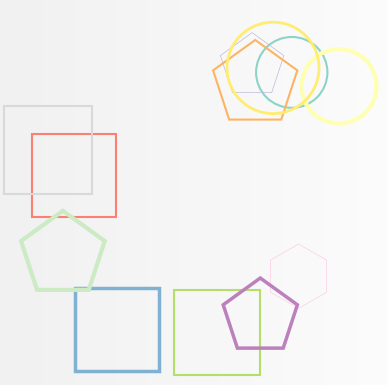[{"shape": "circle", "thickness": 1.5, "radius": 0.46, "center": [0.753, 0.812]}, {"shape": "circle", "thickness": 3, "radius": 0.48, "center": [0.875, 0.776]}, {"shape": "pentagon", "thickness": 0.5, "radius": 0.43, "center": [0.651, 0.829]}, {"shape": "square", "thickness": 1.5, "radius": 0.54, "center": [0.19, 0.544]}, {"shape": "square", "thickness": 2.5, "radius": 0.54, "center": [0.302, 0.144]}, {"shape": "pentagon", "thickness": 1.5, "radius": 0.57, "center": [0.659, 0.782]}, {"shape": "square", "thickness": 1.5, "radius": 0.55, "center": [0.56, 0.137]}, {"shape": "hexagon", "thickness": 0.5, "radius": 0.42, "center": [0.771, 0.283]}, {"shape": "square", "thickness": 1.5, "radius": 0.57, "center": [0.123, 0.61]}, {"shape": "pentagon", "thickness": 2.5, "radius": 0.5, "center": [0.672, 0.177]}, {"shape": "pentagon", "thickness": 3, "radius": 0.57, "center": [0.162, 0.339]}, {"shape": "circle", "thickness": 2, "radius": 0.59, "center": [0.705, 0.824]}]